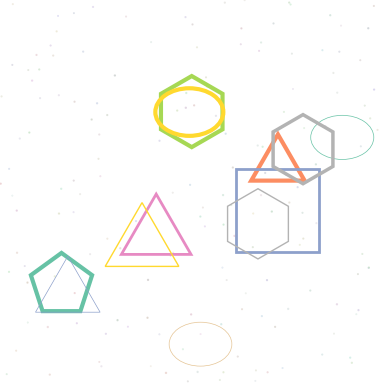[{"shape": "pentagon", "thickness": 3, "radius": 0.42, "center": [0.16, 0.259]}, {"shape": "oval", "thickness": 0.5, "radius": 0.41, "center": [0.889, 0.643]}, {"shape": "triangle", "thickness": 3, "radius": 0.4, "center": [0.722, 0.571]}, {"shape": "square", "thickness": 2, "radius": 0.54, "center": [0.722, 0.453]}, {"shape": "triangle", "thickness": 0.5, "radius": 0.48, "center": [0.176, 0.238]}, {"shape": "triangle", "thickness": 2, "radius": 0.52, "center": [0.406, 0.391]}, {"shape": "hexagon", "thickness": 3, "radius": 0.46, "center": [0.498, 0.71]}, {"shape": "triangle", "thickness": 1, "radius": 0.55, "center": [0.369, 0.363]}, {"shape": "oval", "thickness": 3, "radius": 0.44, "center": [0.492, 0.709]}, {"shape": "oval", "thickness": 0.5, "radius": 0.41, "center": [0.521, 0.106]}, {"shape": "hexagon", "thickness": 2.5, "radius": 0.45, "center": [0.787, 0.613]}, {"shape": "hexagon", "thickness": 1, "radius": 0.46, "center": [0.67, 0.419]}]